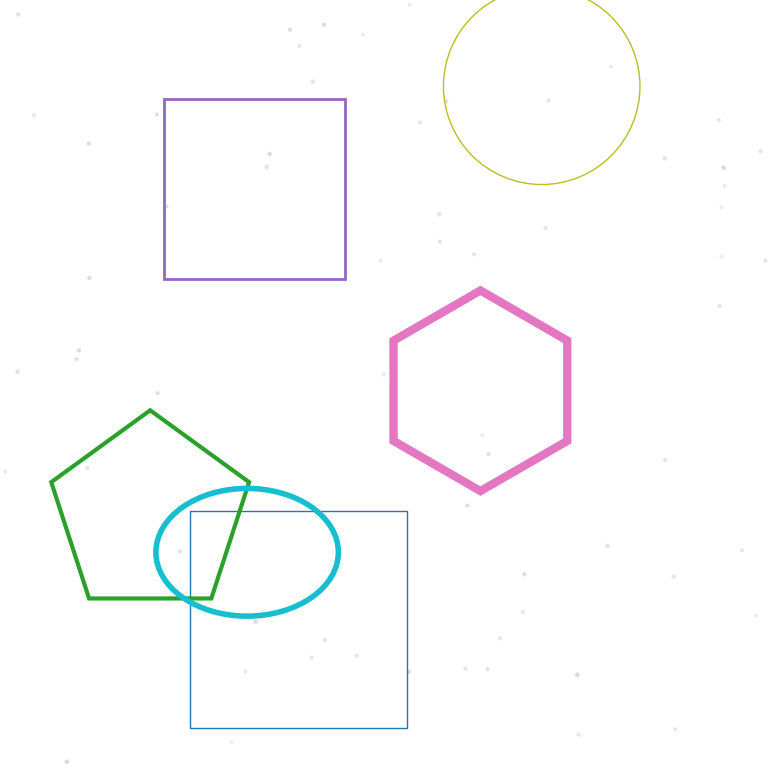[{"shape": "square", "thickness": 0.5, "radius": 0.71, "center": [0.387, 0.196]}, {"shape": "pentagon", "thickness": 1.5, "radius": 0.68, "center": [0.195, 0.332]}, {"shape": "square", "thickness": 1, "radius": 0.59, "center": [0.33, 0.755]}, {"shape": "hexagon", "thickness": 3, "radius": 0.65, "center": [0.624, 0.493]}, {"shape": "circle", "thickness": 0.5, "radius": 0.64, "center": [0.704, 0.888]}, {"shape": "oval", "thickness": 2, "radius": 0.59, "center": [0.321, 0.283]}]